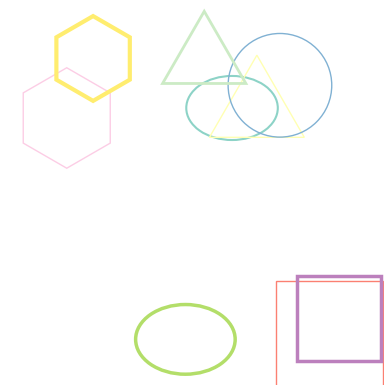[{"shape": "oval", "thickness": 1.5, "radius": 0.59, "center": [0.603, 0.72]}, {"shape": "triangle", "thickness": 1, "radius": 0.71, "center": [0.667, 0.714]}, {"shape": "square", "thickness": 1, "radius": 0.69, "center": [0.856, 0.133]}, {"shape": "circle", "thickness": 1, "radius": 0.67, "center": [0.727, 0.778]}, {"shape": "oval", "thickness": 2.5, "radius": 0.65, "center": [0.482, 0.119]}, {"shape": "hexagon", "thickness": 1, "radius": 0.65, "center": [0.173, 0.694]}, {"shape": "square", "thickness": 2.5, "radius": 0.55, "center": [0.881, 0.173]}, {"shape": "triangle", "thickness": 2, "radius": 0.62, "center": [0.53, 0.846]}, {"shape": "hexagon", "thickness": 3, "radius": 0.55, "center": [0.242, 0.848]}]